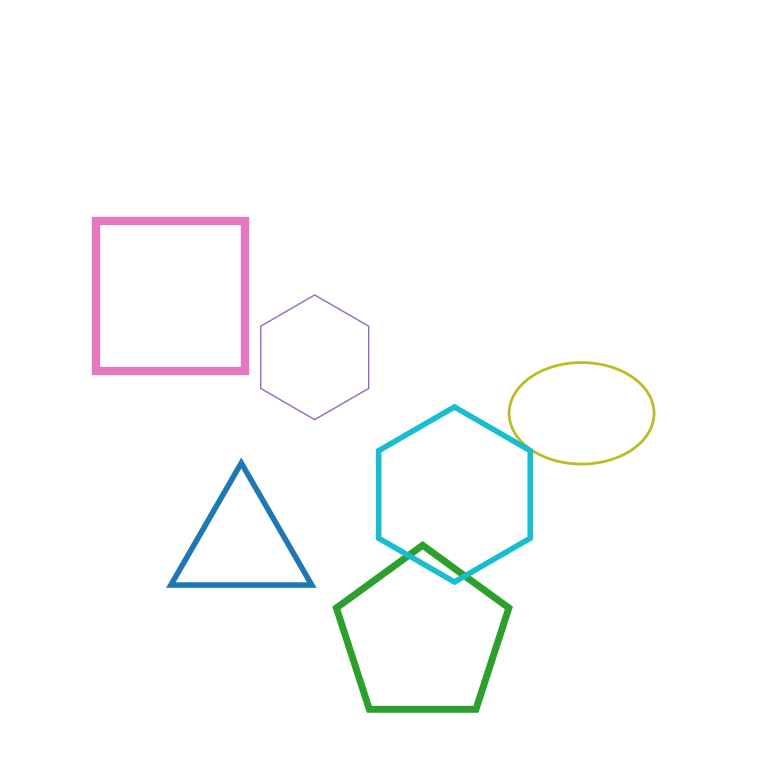[{"shape": "triangle", "thickness": 2, "radius": 0.53, "center": [0.313, 0.293]}, {"shape": "pentagon", "thickness": 2.5, "radius": 0.59, "center": [0.549, 0.174]}, {"shape": "hexagon", "thickness": 0.5, "radius": 0.4, "center": [0.409, 0.536]}, {"shape": "square", "thickness": 3, "radius": 0.49, "center": [0.221, 0.616]}, {"shape": "oval", "thickness": 1, "radius": 0.47, "center": [0.755, 0.463]}, {"shape": "hexagon", "thickness": 2, "radius": 0.57, "center": [0.59, 0.358]}]